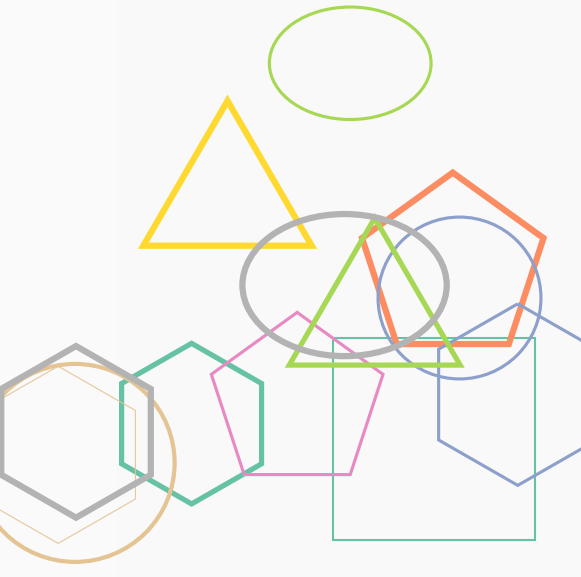[{"shape": "square", "thickness": 1, "radius": 0.87, "center": [0.747, 0.239]}, {"shape": "hexagon", "thickness": 2.5, "radius": 0.7, "center": [0.33, 0.266]}, {"shape": "pentagon", "thickness": 3, "radius": 0.82, "center": [0.779, 0.536]}, {"shape": "hexagon", "thickness": 1.5, "radius": 0.79, "center": [0.891, 0.316]}, {"shape": "circle", "thickness": 1.5, "radius": 0.7, "center": [0.791, 0.483]}, {"shape": "pentagon", "thickness": 1.5, "radius": 0.78, "center": [0.511, 0.303]}, {"shape": "triangle", "thickness": 2.5, "radius": 0.85, "center": [0.645, 0.452]}, {"shape": "oval", "thickness": 1.5, "radius": 0.7, "center": [0.603, 0.89]}, {"shape": "triangle", "thickness": 3, "radius": 0.84, "center": [0.391, 0.657]}, {"shape": "hexagon", "thickness": 0.5, "radius": 0.77, "center": [0.1, 0.212]}, {"shape": "circle", "thickness": 2, "radius": 0.86, "center": [0.129, 0.198]}, {"shape": "hexagon", "thickness": 3, "radius": 0.74, "center": [0.131, 0.251]}, {"shape": "oval", "thickness": 3, "radius": 0.88, "center": [0.593, 0.505]}]